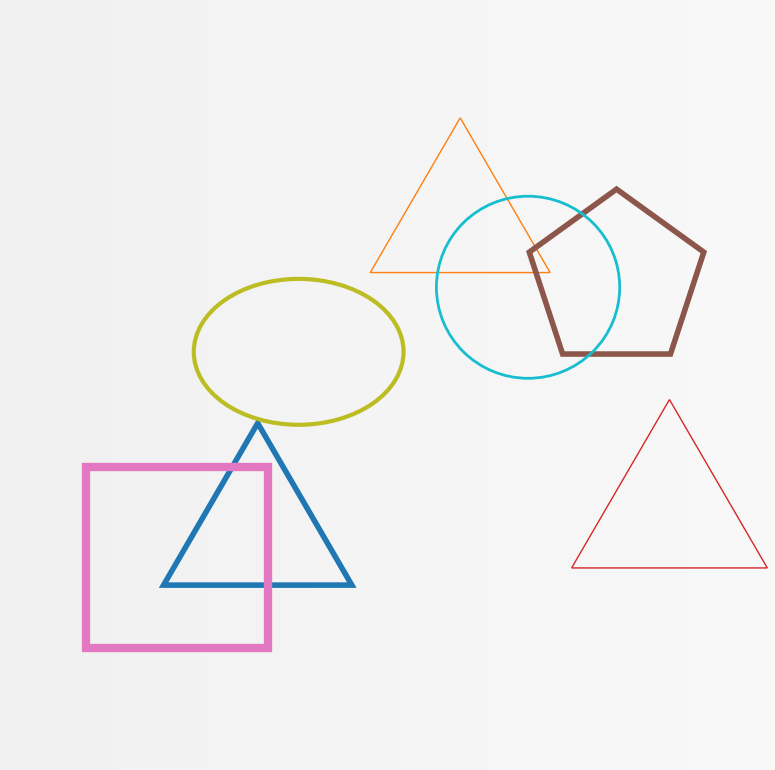[{"shape": "triangle", "thickness": 2, "radius": 0.7, "center": [0.333, 0.31]}, {"shape": "triangle", "thickness": 0.5, "radius": 0.67, "center": [0.594, 0.713]}, {"shape": "triangle", "thickness": 0.5, "radius": 0.73, "center": [0.864, 0.335]}, {"shape": "pentagon", "thickness": 2, "radius": 0.59, "center": [0.796, 0.636]}, {"shape": "square", "thickness": 3, "radius": 0.59, "center": [0.228, 0.276]}, {"shape": "oval", "thickness": 1.5, "radius": 0.68, "center": [0.385, 0.543]}, {"shape": "circle", "thickness": 1, "radius": 0.59, "center": [0.681, 0.627]}]